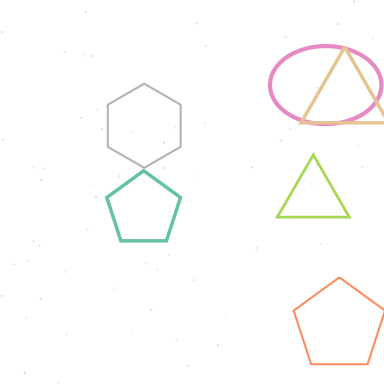[{"shape": "pentagon", "thickness": 2.5, "radius": 0.5, "center": [0.373, 0.456]}, {"shape": "pentagon", "thickness": 1.5, "radius": 0.62, "center": [0.881, 0.155]}, {"shape": "oval", "thickness": 3, "radius": 0.72, "center": [0.846, 0.779]}, {"shape": "triangle", "thickness": 2, "radius": 0.54, "center": [0.814, 0.49]}, {"shape": "triangle", "thickness": 2.5, "radius": 0.66, "center": [0.896, 0.747]}, {"shape": "hexagon", "thickness": 1.5, "radius": 0.55, "center": [0.375, 0.673]}]